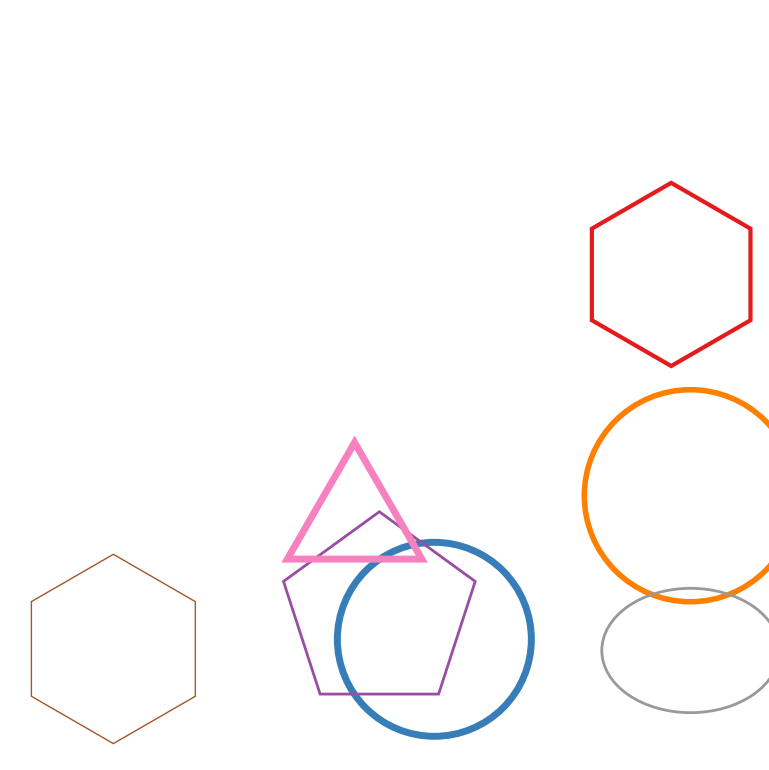[{"shape": "hexagon", "thickness": 1.5, "radius": 0.59, "center": [0.872, 0.644]}, {"shape": "circle", "thickness": 2.5, "radius": 0.63, "center": [0.564, 0.17]}, {"shape": "pentagon", "thickness": 1, "radius": 0.65, "center": [0.493, 0.204]}, {"shape": "circle", "thickness": 2, "radius": 0.69, "center": [0.897, 0.356]}, {"shape": "hexagon", "thickness": 0.5, "radius": 0.61, "center": [0.147, 0.157]}, {"shape": "triangle", "thickness": 2.5, "radius": 0.5, "center": [0.461, 0.324]}, {"shape": "oval", "thickness": 1, "radius": 0.58, "center": [0.897, 0.155]}]